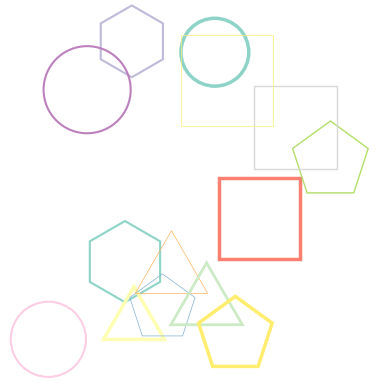[{"shape": "circle", "thickness": 2.5, "radius": 0.44, "center": [0.558, 0.864]}, {"shape": "hexagon", "thickness": 1.5, "radius": 0.53, "center": [0.325, 0.32]}, {"shape": "triangle", "thickness": 2.5, "radius": 0.46, "center": [0.348, 0.164]}, {"shape": "hexagon", "thickness": 1.5, "radius": 0.47, "center": [0.342, 0.893]}, {"shape": "square", "thickness": 2.5, "radius": 0.52, "center": [0.674, 0.433]}, {"shape": "pentagon", "thickness": 0.5, "radius": 0.45, "center": [0.422, 0.2]}, {"shape": "triangle", "thickness": 0.5, "radius": 0.54, "center": [0.445, 0.292]}, {"shape": "pentagon", "thickness": 1, "radius": 0.52, "center": [0.858, 0.582]}, {"shape": "circle", "thickness": 1.5, "radius": 0.49, "center": [0.126, 0.119]}, {"shape": "square", "thickness": 1, "radius": 0.54, "center": [0.767, 0.668]}, {"shape": "circle", "thickness": 1.5, "radius": 0.57, "center": [0.226, 0.767]}, {"shape": "triangle", "thickness": 2, "radius": 0.54, "center": [0.537, 0.21]}, {"shape": "pentagon", "thickness": 2.5, "radius": 0.5, "center": [0.611, 0.13]}, {"shape": "square", "thickness": 0.5, "radius": 0.59, "center": [0.589, 0.792]}]